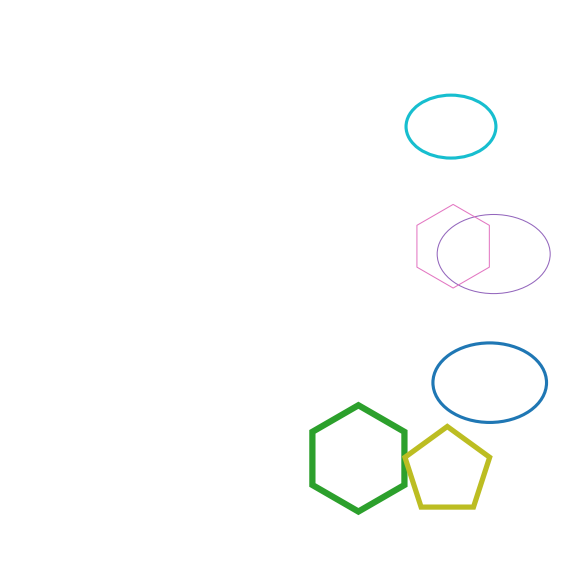[{"shape": "oval", "thickness": 1.5, "radius": 0.49, "center": [0.848, 0.336]}, {"shape": "hexagon", "thickness": 3, "radius": 0.46, "center": [0.621, 0.205]}, {"shape": "oval", "thickness": 0.5, "radius": 0.49, "center": [0.855, 0.559]}, {"shape": "hexagon", "thickness": 0.5, "radius": 0.36, "center": [0.785, 0.573]}, {"shape": "pentagon", "thickness": 2.5, "radius": 0.39, "center": [0.775, 0.183]}, {"shape": "oval", "thickness": 1.5, "radius": 0.39, "center": [0.781, 0.78]}]